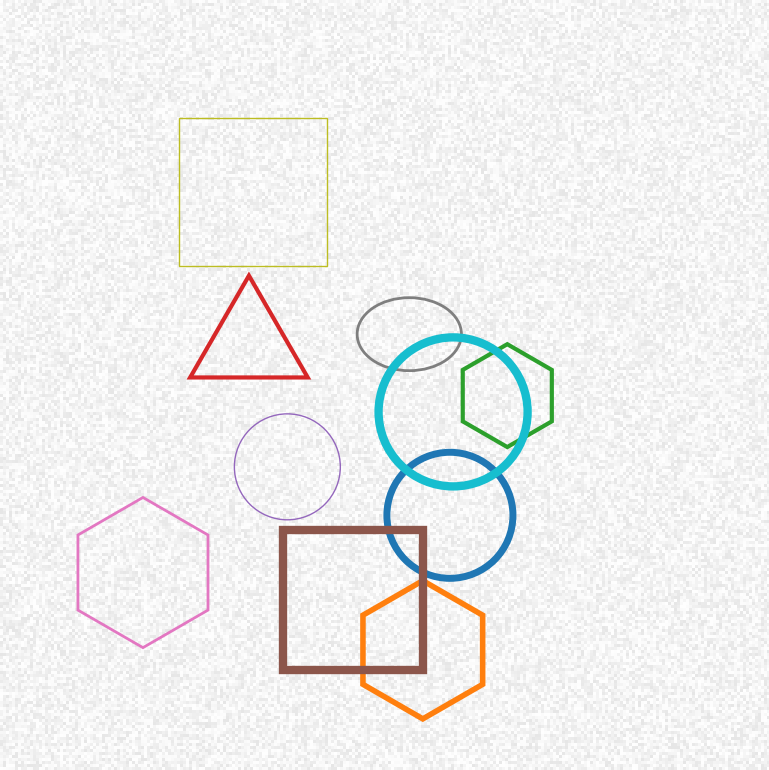[{"shape": "circle", "thickness": 2.5, "radius": 0.41, "center": [0.584, 0.331]}, {"shape": "hexagon", "thickness": 2, "radius": 0.45, "center": [0.549, 0.156]}, {"shape": "hexagon", "thickness": 1.5, "radius": 0.33, "center": [0.659, 0.486]}, {"shape": "triangle", "thickness": 1.5, "radius": 0.44, "center": [0.323, 0.554]}, {"shape": "circle", "thickness": 0.5, "radius": 0.34, "center": [0.373, 0.394]}, {"shape": "square", "thickness": 3, "radius": 0.45, "center": [0.459, 0.221]}, {"shape": "hexagon", "thickness": 1, "radius": 0.49, "center": [0.186, 0.256]}, {"shape": "oval", "thickness": 1, "radius": 0.34, "center": [0.532, 0.566]}, {"shape": "square", "thickness": 0.5, "radius": 0.48, "center": [0.328, 0.751]}, {"shape": "circle", "thickness": 3, "radius": 0.48, "center": [0.588, 0.465]}]